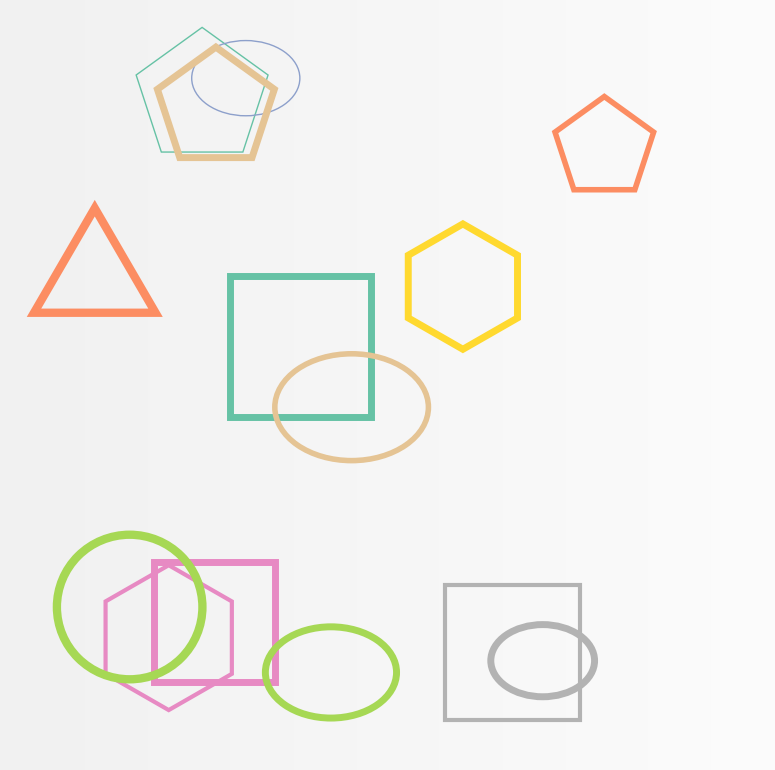[{"shape": "square", "thickness": 2.5, "radius": 0.46, "center": [0.388, 0.551]}, {"shape": "pentagon", "thickness": 0.5, "radius": 0.45, "center": [0.261, 0.875]}, {"shape": "triangle", "thickness": 3, "radius": 0.45, "center": [0.122, 0.639]}, {"shape": "pentagon", "thickness": 2, "radius": 0.33, "center": [0.78, 0.808]}, {"shape": "oval", "thickness": 0.5, "radius": 0.35, "center": [0.317, 0.898]}, {"shape": "square", "thickness": 2.5, "radius": 0.39, "center": [0.277, 0.192]}, {"shape": "hexagon", "thickness": 1.5, "radius": 0.47, "center": [0.218, 0.172]}, {"shape": "circle", "thickness": 3, "radius": 0.47, "center": [0.167, 0.212]}, {"shape": "oval", "thickness": 2.5, "radius": 0.42, "center": [0.427, 0.127]}, {"shape": "hexagon", "thickness": 2.5, "radius": 0.41, "center": [0.597, 0.628]}, {"shape": "oval", "thickness": 2, "radius": 0.5, "center": [0.454, 0.471]}, {"shape": "pentagon", "thickness": 2.5, "radius": 0.4, "center": [0.279, 0.86]}, {"shape": "square", "thickness": 1.5, "radius": 0.44, "center": [0.661, 0.152]}, {"shape": "oval", "thickness": 2.5, "radius": 0.33, "center": [0.7, 0.142]}]